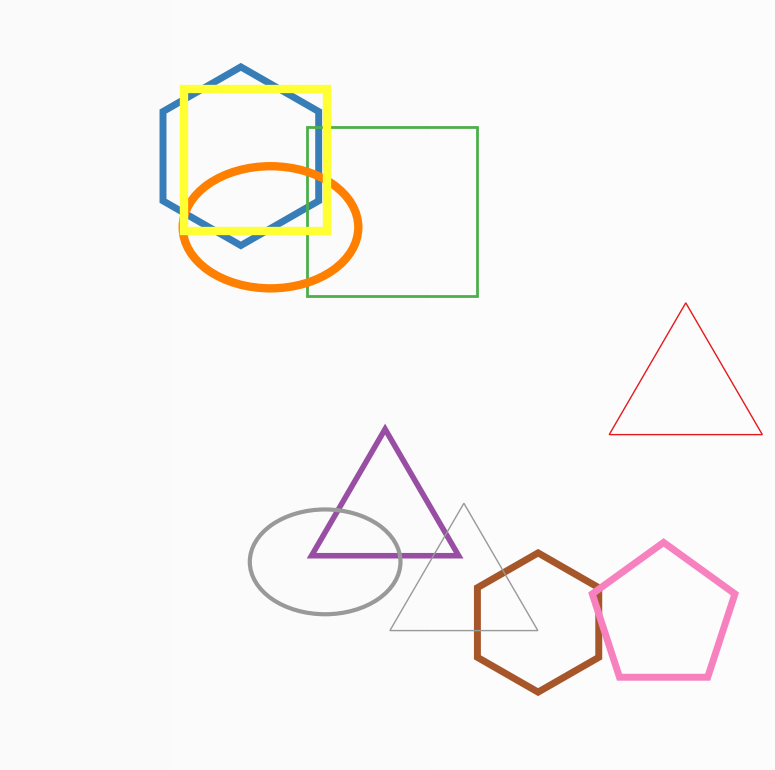[{"shape": "triangle", "thickness": 0.5, "radius": 0.57, "center": [0.885, 0.493]}, {"shape": "hexagon", "thickness": 2.5, "radius": 0.58, "center": [0.311, 0.797]}, {"shape": "square", "thickness": 1, "radius": 0.55, "center": [0.506, 0.725]}, {"shape": "triangle", "thickness": 2, "radius": 0.55, "center": [0.497, 0.333]}, {"shape": "oval", "thickness": 3, "radius": 0.57, "center": [0.349, 0.705]}, {"shape": "square", "thickness": 3, "radius": 0.46, "center": [0.33, 0.792]}, {"shape": "hexagon", "thickness": 2.5, "radius": 0.45, "center": [0.694, 0.192]}, {"shape": "pentagon", "thickness": 2.5, "radius": 0.48, "center": [0.856, 0.199]}, {"shape": "triangle", "thickness": 0.5, "radius": 0.55, "center": [0.599, 0.236]}, {"shape": "oval", "thickness": 1.5, "radius": 0.49, "center": [0.42, 0.27]}]